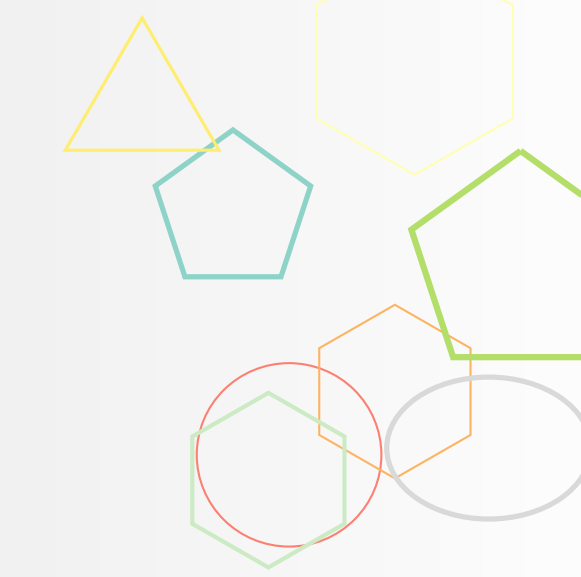[{"shape": "pentagon", "thickness": 2.5, "radius": 0.7, "center": [0.401, 0.634]}, {"shape": "hexagon", "thickness": 1, "radius": 0.98, "center": [0.713, 0.892]}, {"shape": "circle", "thickness": 1, "radius": 0.79, "center": [0.497, 0.212]}, {"shape": "hexagon", "thickness": 1, "radius": 0.75, "center": [0.679, 0.321]}, {"shape": "pentagon", "thickness": 3, "radius": 0.99, "center": [0.896, 0.54]}, {"shape": "oval", "thickness": 2.5, "radius": 0.88, "center": [0.841, 0.223]}, {"shape": "hexagon", "thickness": 2, "radius": 0.76, "center": [0.462, 0.168]}, {"shape": "triangle", "thickness": 1.5, "radius": 0.76, "center": [0.244, 0.815]}]